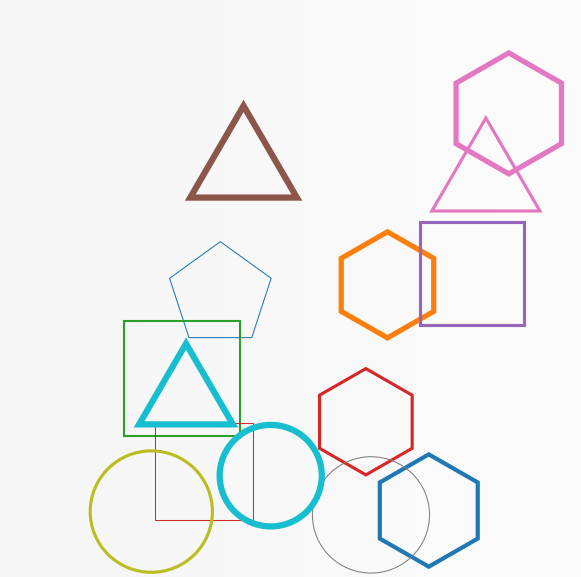[{"shape": "hexagon", "thickness": 2, "radius": 0.49, "center": [0.738, 0.115]}, {"shape": "pentagon", "thickness": 0.5, "radius": 0.46, "center": [0.379, 0.489]}, {"shape": "hexagon", "thickness": 2.5, "radius": 0.46, "center": [0.667, 0.506]}, {"shape": "square", "thickness": 1, "radius": 0.5, "center": [0.313, 0.343]}, {"shape": "hexagon", "thickness": 1.5, "radius": 0.46, "center": [0.629, 0.269]}, {"shape": "square", "thickness": 0.5, "radius": 0.42, "center": [0.351, 0.183]}, {"shape": "square", "thickness": 1.5, "radius": 0.45, "center": [0.812, 0.525]}, {"shape": "triangle", "thickness": 3, "radius": 0.53, "center": [0.419, 0.71]}, {"shape": "hexagon", "thickness": 2.5, "radius": 0.52, "center": [0.875, 0.803]}, {"shape": "triangle", "thickness": 1.5, "radius": 0.54, "center": [0.836, 0.687]}, {"shape": "circle", "thickness": 0.5, "radius": 0.5, "center": [0.638, 0.108]}, {"shape": "circle", "thickness": 1.5, "radius": 0.53, "center": [0.26, 0.113]}, {"shape": "circle", "thickness": 3, "radius": 0.44, "center": [0.466, 0.175]}, {"shape": "triangle", "thickness": 3, "radius": 0.47, "center": [0.32, 0.311]}]